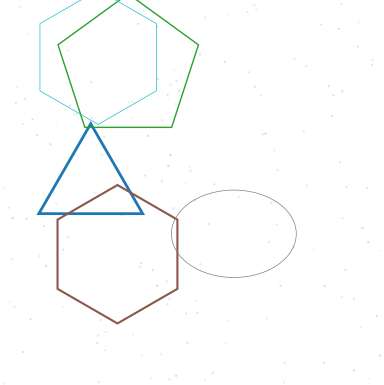[{"shape": "triangle", "thickness": 2, "radius": 0.78, "center": [0.236, 0.523]}, {"shape": "pentagon", "thickness": 1, "radius": 0.96, "center": [0.333, 0.824]}, {"shape": "hexagon", "thickness": 1.5, "radius": 0.9, "center": [0.305, 0.34]}, {"shape": "oval", "thickness": 0.5, "radius": 0.81, "center": [0.607, 0.393]}, {"shape": "hexagon", "thickness": 0.5, "radius": 0.87, "center": [0.255, 0.851]}]